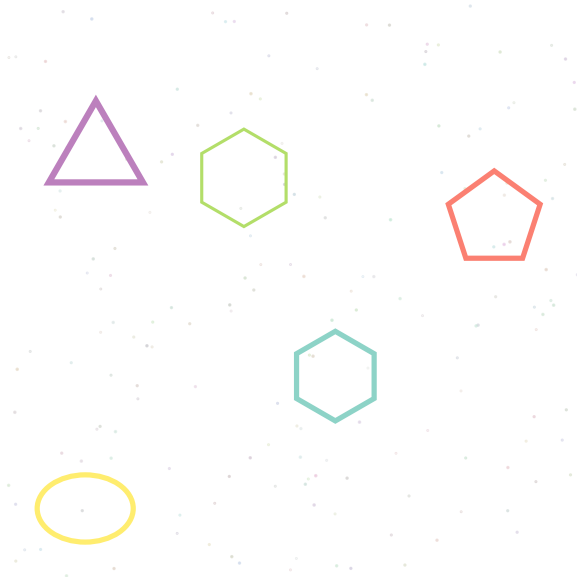[{"shape": "hexagon", "thickness": 2.5, "radius": 0.39, "center": [0.581, 0.348]}, {"shape": "pentagon", "thickness": 2.5, "radius": 0.42, "center": [0.856, 0.62]}, {"shape": "hexagon", "thickness": 1.5, "radius": 0.42, "center": [0.422, 0.691]}, {"shape": "triangle", "thickness": 3, "radius": 0.47, "center": [0.166, 0.73]}, {"shape": "oval", "thickness": 2.5, "radius": 0.42, "center": [0.148, 0.119]}]